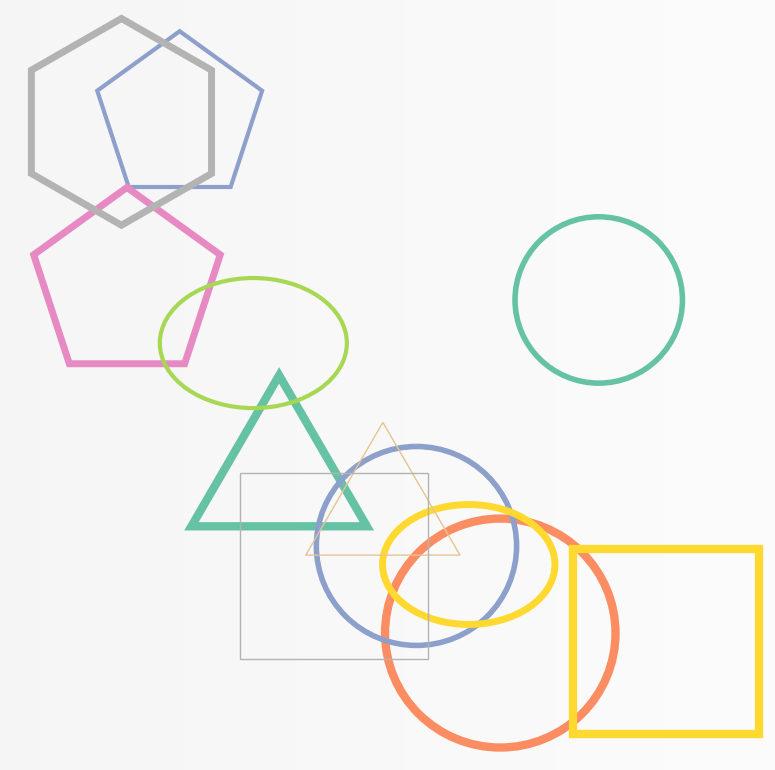[{"shape": "triangle", "thickness": 3, "radius": 0.65, "center": [0.36, 0.382]}, {"shape": "circle", "thickness": 2, "radius": 0.54, "center": [0.773, 0.61]}, {"shape": "circle", "thickness": 3, "radius": 0.74, "center": [0.646, 0.178]}, {"shape": "pentagon", "thickness": 1.5, "radius": 0.56, "center": [0.232, 0.848]}, {"shape": "circle", "thickness": 2, "radius": 0.65, "center": [0.537, 0.291]}, {"shape": "pentagon", "thickness": 2.5, "radius": 0.63, "center": [0.164, 0.63]}, {"shape": "oval", "thickness": 1.5, "radius": 0.6, "center": [0.327, 0.554]}, {"shape": "square", "thickness": 3, "radius": 0.6, "center": [0.86, 0.167]}, {"shape": "oval", "thickness": 2.5, "radius": 0.56, "center": [0.605, 0.267]}, {"shape": "triangle", "thickness": 0.5, "radius": 0.57, "center": [0.494, 0.337]}, {"shape": "hexagon", "thickness": 2.5, "radius": 0.67, "center": [0.157, 0.842]}, {"shape": "square", "thickness": 0.5, "radius": 0.61, "center": [0.431, 0.265]}]